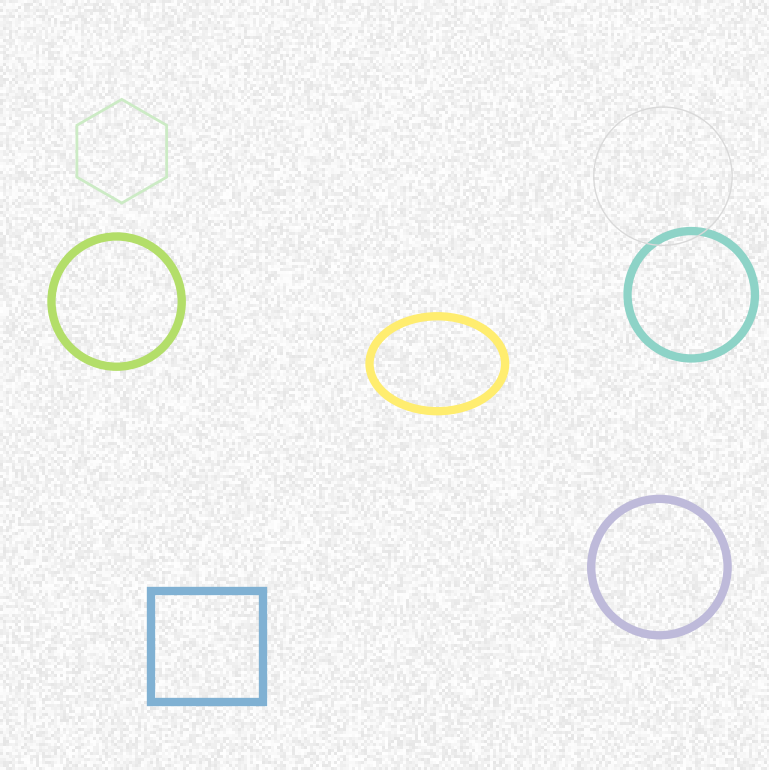[{"shape": "circle", "thickness": 3, "radius": 0.41, "center": [0.898, 0.617]}, {"shape": "circle", "thickness": 3, "radius": 0.44, "center": [0.856, 0.264]}, {"shape": "square", "thickness": 3, "radius": 0.36, "center": [0.269, 0.16]}, {"shape": "circle", "thickness": 3, "radius": 0.42, "center": [0.151, 0.608]}, {"shape": "circle", "thickness": 0.5, "radius": 0.45, "center": [0.861, 0.771]}, {"shape": "hexagon", "thickness": 1, "radius": 0.34, "center": [0.158, 0.804]}, {"shape": "oval", "thickness": 3, "radius": 0.44, "center": [0.568, 0.528]}]